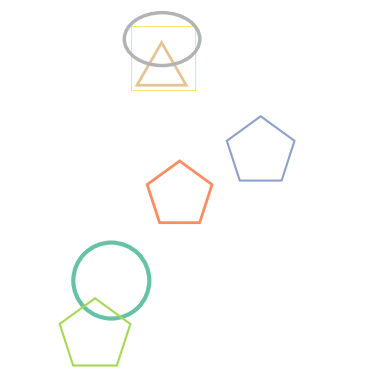[{"shape": "circle", "thickness": 3, "radius": 0.49, "center": [0.289, 0.271]}, {"shape": "pentagon", "thickness": 2, "radius": 0.44, "center": [0.467, 0.493]}, {"shape": "pentagon", "thickness": 1.5, "radius": 0.46, "center": [0.677, 0.606]}, {"shape": "pentagon", "thickness": 1.5, "radius": 0.48, "center": [0.247, 0.129]}, {"shape": "square", "thickness": 0.5, "radius": 0.41, "center": [0.424, 0.849]}, {"shape": "triangle", "thickness": 2, "radius": 0.37, "center": [0.42, 0.816]}, {"shape": "oval", "thickness": 2.5, "radius": 0.49, "center": [0.421, 0.898]}]